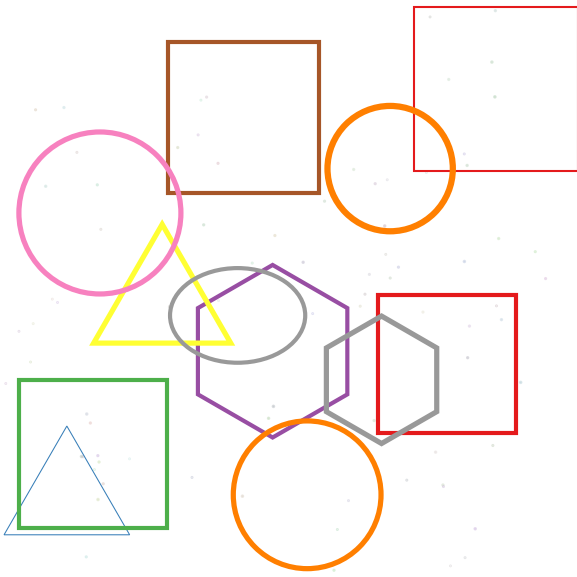[{"shape": "square", "thickness": 1, "radius": 0.71, "center": [0.858, 0.846]}, {"shape": "square", "thickness": 2, "radius": 0.6, "center": [0.774, 0.368]}, {"shape": "triangle", "thickness": 0.5, "radius": 0.63, "center": [0.116, 0.136]}, {"shape": "square", "thickness": 2, "radius": 0.64, "center": [0.161, 0.213]}, {"shape": "hexagon", "thickness": 2, "radius": 0.75, "center": [0.472, 0.391]}, {"shape": "circle", "thickness": 3, "radius": 0.54, "center": [0.676, 0.707]}, {"shape": "circle", "thickness": 2.5, "radius": 0.64, "center": [0.532, 0.142]}, {"shape": "triangle", "thickness": 2.5, "radius": 0.69, "center": [0.281, 0.474]}, {"shape": "square", "thickness": 2, "radius": 0.65, "center": [0.422, 0.796]}, {"shape": "circle", "thickness": 2.5, "radius": 0.7, "center": [0.173, 0.63]}, {"shape": "oval", "thickness": 2, "radius": 0.59, "center": [0.411, 0.453]}, {"shape": "hexagon", "thickness": 2.5, "radius": 0.55, "center": [0.661, 0.341]}]